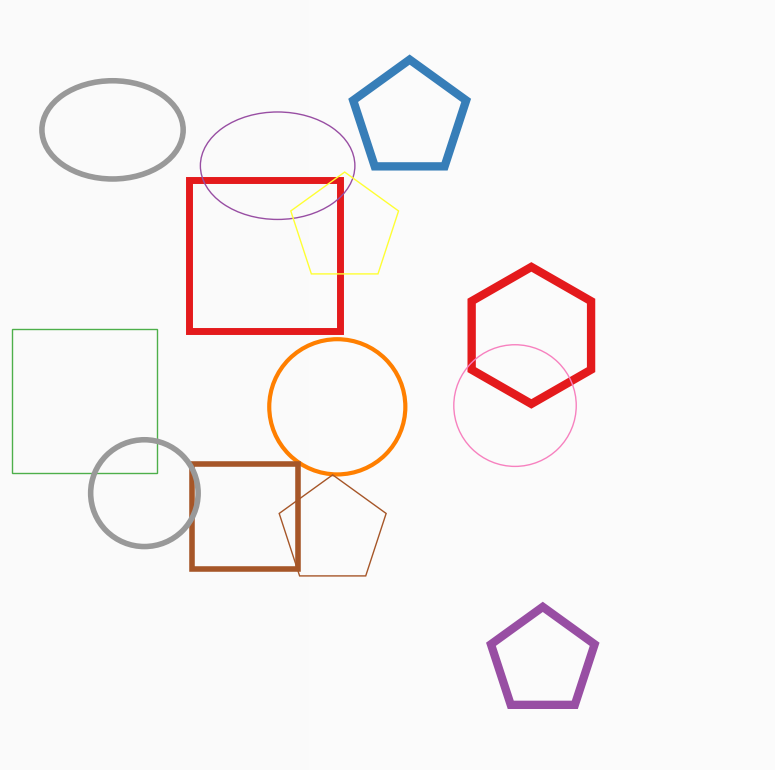[{"shape": "hexagon", "thickness": 3, "radius": 0.44, "center": [0.686, 0.564]}, {"shape": "square", "thickness": 2.5, "radius": 0.49, "center": [0.341, 0.668]}, {"shape": "pentagon", "thickness": 3, "radius": 0.38, "center": [0.529, 0.846]}, {"shape": "square", "thickness": 0.5, "radius": 0.47, "center": [0.109, 0.479]}, {"shape": "oval", "thickness": 0.5, "radius": 0.5, "center": [0.358, 0.785]}, {"shape": "pentagon", "thickness": 3, "radius": 0.35, "center": [0.7, 0.142]}, {"shape": "circle", "thickness": 1.5, "radius": 0.44, "center": [0.435, 0.472]}, {"shape": "pentagon", "thickness": 0.5, "radius": 0.37, "center": [0.445, 0.703]}, {"shape": "pentagon", "thickness": 0.5, "radius": 0.36, "center": [0.429, 0.311]}, {"shape": "square", "thickness": 2, "radius": 0.34, "center": [0.316, 0.329]}, {"shape": "circle", "thickness": 0.5, "radius": 0.39, "center": [0.665, 0.473]}, {"shape": "circle", "thickness": 2, "radius": 0.35, "center": [0.186, 0.36]}, {"shape": "oval", "thickness": 2, "radius": 0.46, "center": [0.145, 0.831]}]